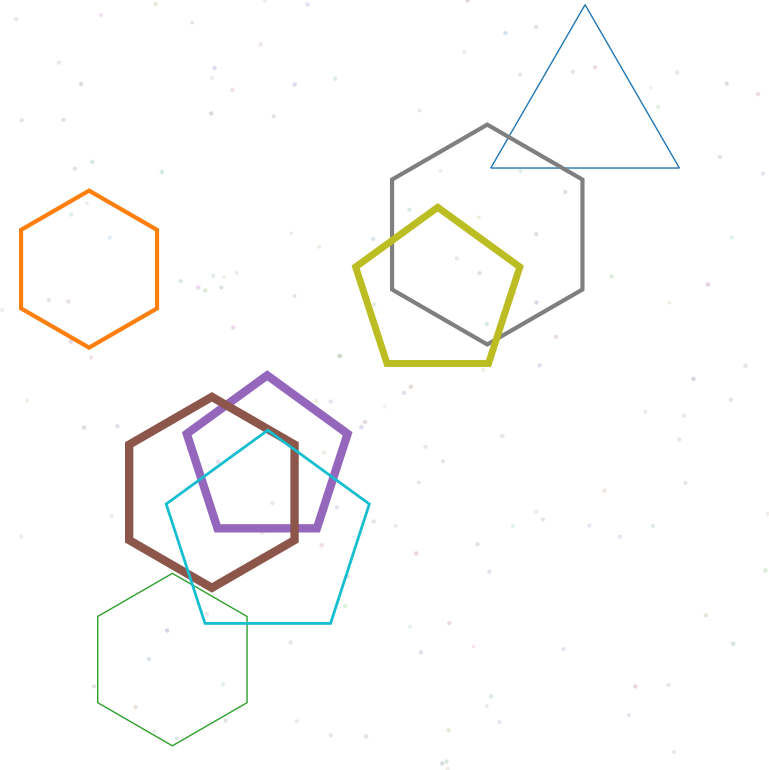[{"shape": "triangle", "thickness": 0.5, "radius": 0.71, "center": [0.76, 0.852]}, {"shape": "hexagon", "thickness": 1.5, "radius": 0.51, "center": [0.116, 0.65]}, {"shape": "hexagon", "thickness": 0.5, "radius": 0.56, "center": [0.224, 0.143]}, {"shape": "pentagon", "thickness": 3, "radius": 0.55, "center": [0.347, 0.403]}, {"shape": "hexagon", "thickness": 3, "radius": 0.62, "center": [0.275, 0.361]}, {"shape": "hexagon", "thickness": 1.5, "radius": 0.71, "center": [0.633, 0.695]}, {"shape": "pentagon", "thickness": 2.5, "radius": 0.56, "center": [0.569, 0.619]}, {"shape": "pentagon", "thickness": 1, "radius": 0.69, "center": [0.348, 0.303]}]